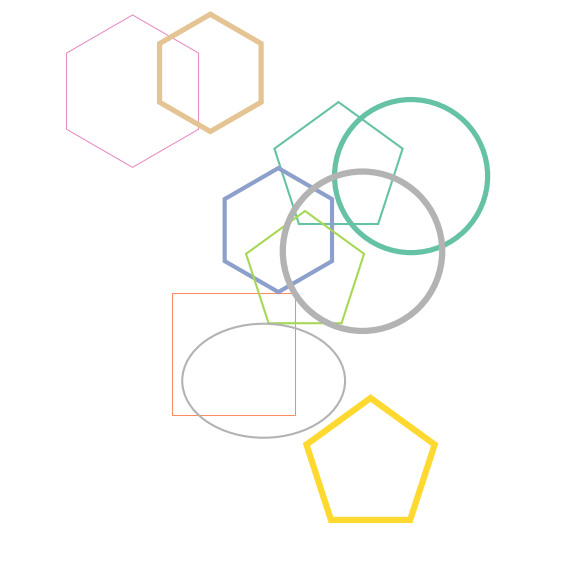[{"shape": "circle", "thickness": 2.5, "radius": 0.66, "center": [0.712, 0.694]}, {"shape": "pentagon", "thickness": 1, "radius": 0.58, "center": [0.586, 0.706]}, {"shape": "square", "thickness": 0.5, "radius": 0.53, "center": [0.404, 0.386]}, {"shape": "hexagon", "thickness": 2, "radius": 0.54, "center": [0.482, 0.601]}, {"shape": "hexagon", "thickness": 0.5, "radius": 0.66, "center": [0.23, 0.841]}, {"shape": "pentagon", "thickness": 1, "radius": 0.54, "center": [0.528, 0.526]}, {"shape": "pentagon", "thickness": 3, "radius": 0.58, "center": [0.642, 0.193]}, {"shape": "hexagon", "thickness": 2.5, "radius": 0.51, "center": [0.364, 0.873]}, {"shape": "circle", "thickness": 3, "radius": 0.69, "center": [0.628, 0.564]}, {"shape": "oval", "thickness": 1, "radius": 0.7, "center": [0.457, 0.34]}]